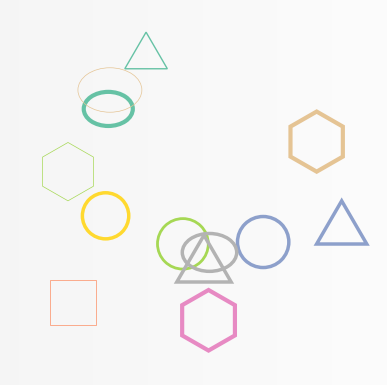[{"shape": "oval", "thickness": 3, "radius": 0.32, "center": [0.279, 0.717]}, {"shape": "triangle", "thickness": 1, "radius": 0.32, "center": [0.377, 0.853]}, {"shape": "square", "thickness": 0.5, "radius": 0.29, "center": [0.188, 0.215]}, {"shape": "circle", "thickness": 2.5, "radius": 0.33, "center": [0.679, 0.371]}, {"shape": "triangle", "thickness": 2.5, "radius": 0.37, "center": [0.882, 0.404]}, {"shape": "hexagon", "thickness": 3, "radius": 0.39, "center": [0.538, 0.168]}, {"shape": "circle", "thickness": 2, "radius": 0.33, "center": [0.472, 0.367]}, {"shape": "hexagon", "thickness": 0.5, "radius": 0.38, "center": [0.175, 0.554]}, {"shape": "circle", "thickness": 2.5, "radius": 0.3, "center": [0.272, 0.439]}, {"shape": "hexagon", "thickness": 3, "radius": 0.39, "center": [0.817, 0.632]}, {"shape": "oval", "thickness": 0.5, "radius": 0.41, "center": [0.284, 0.766]}, {"shape": "oval", "thickness": 2.5, "radius": 0.35, "center": [0.541, 0.344]}, {"shape": "triangle", "thickness": 2.5, "radius": 0.4, "center": [0.526, 0.308]}]